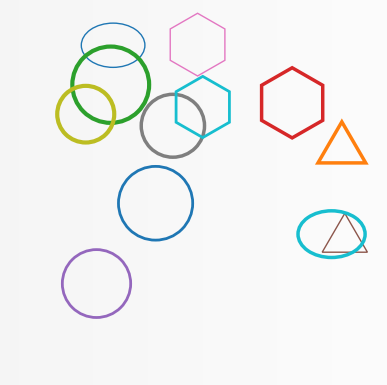[{"shape": "oval", "thickness": 1, "radius": 0.41, "center": [0.292, 0.882]}, {"shape": "circle", "thickness": 2, "radius": 0.48, "center": [0.402, 0.472]}, {"shape": "triangle", "thickness": 2.5, "radius": 0.36, "center": [0.882, 0.612]}, {"shape": "circle", "thickness": 3, "radius": 0.5, "center": [0.286, 0.78]}, {"shape": "hexagon", "thickness": 2.5, "radius": 0.46, "center": [0.754, 0.733]}, {"shape": "circle", "thickness": 2, "radius": 0.44, "center": [0.249, 0.263]}, {"shape": "triangle", "thickness": 1, "radius": 0.34, "center": [0.89, 0.379]}, {"shape": "hexagon", "thickness": 1, "radius": 0.41, "center": [0.51, 0.884]}, {"shape": "circle", "thickness": 2.5, "radius": 0.41, "center": [0.446, 0.673]}, {"shape": "circle", "thickness": 3, "radius": 0.37, "center": [0.221, 0.703]}, {"shape": "hexagon", "thickness": 2, "radius": 0.4, "center": [0.523, 0.722]}, {"shape": "oval", "thickness": 2.5, "radius": 0.43, "center": [0.856, 0.392]}]